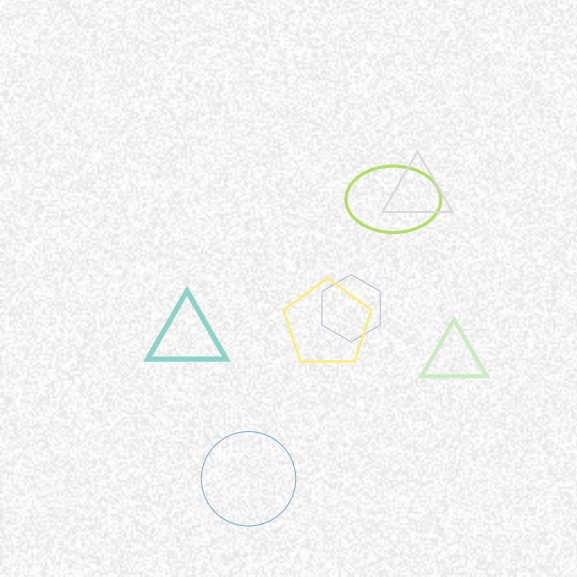[{"shape": "triangle", "thickness": 2.5, "radius": 0.39, "center": [0.324, 0.417]}, {"shape": "hexagon", "thickness": 0.5, "radius": 0.29, "center": [0.608, 0.465]}, {"shape": "circle", "thickness": 0.5, "radius": 0.41, "center": [0.43, 0.17]}, {"shape": "oval", "thickness": 1.5, "radius": 0.41, "center": [0.681, 0.654]}, {"shape": "triangle", "thickness": 1, "radius": 0.35, "center": [0.723, 0.667]}, {"shape": "triangle", "thickness": 2, "radius": 0.33, "center": [0.786, 0.38]}, {"shape": "pentagon", "thickness": 1, "radius": 0.4, "center": [0.567, 0.438]}]